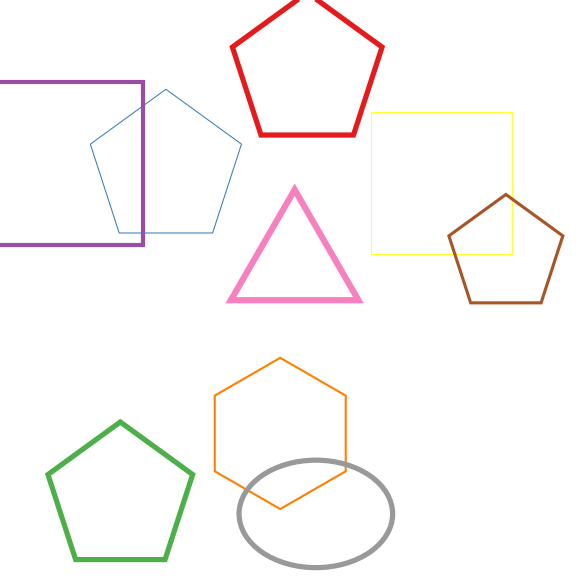[{"shape": "pentagon", "thickness": 2.5, "radius": 0.68, "center": [0.532, 0.876]}, {"shape": "pentagon", "thickness": 0.5, "radius": 0.69, "center": [0.287, 0.707]}, {"shape": "pentagon", "thickness": 2.5, "radius": 0.66, "center": [0.208, 0.137]}, {"shape": "square", "thickness": 2, "radius": 0.71, "center": [0.105, 0.716]}, {"shape": "hexagon", "thickness": 1, "radius": 0.65, "center": [0.485, 0.249]}, {"shape": "square", "thickness": 0.5, "radius": 0.61, "center": [0.765, 0.682]}, {"shape": "pentagon", "thickness": 1.5, "radius": 0.52, "center": [0.876, 0.559]}, {"shape": "triangle", "thickness": 3, "radius": 0.64, "center": [0.51, 0.543]}, {"shape": "oval", "thickness": 2.5, "radius": 0.66, "center": [0.547, 0.109]}]